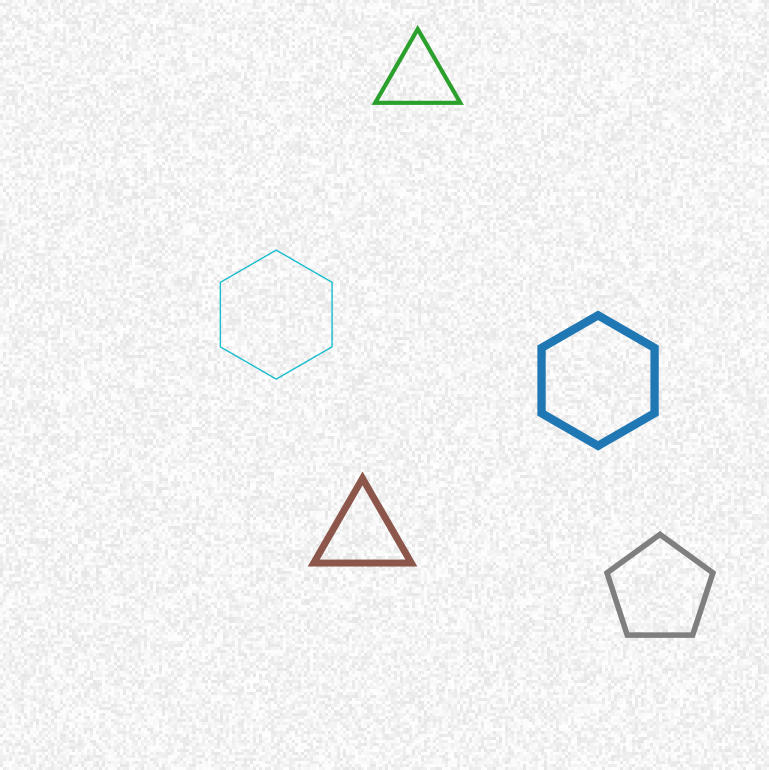[{"shape": "hexagon", "thickness": 3, "radius": 0.42, "center": [0.777, 0.506]}, {"shape": "triangle", "thickness": 1.5, "radius": 0.32, "center": [0.543, 0.898]}, {"shape": "triangle", "thickness": 2.5, "radius": 0.37, "center": [0.471, 0.305]}, {"shape": "pentagon", "thickness": 2, "radius": 0.36, "center": [0.857, 0.234]}, {"shape": "hexagon", "thickness": 0.5, "radius": 0.42, "center": [0.359, 0.591]}]